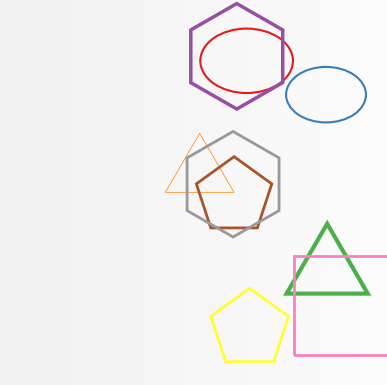[{"shape": "oval", "thickness": 1.5, "radius": 0.6, "center": [0.636, 0.842]}, {"shape": "oval", "thickness": 1.5, "radius": 0.52, "center": [0.841, 0.754]}, {"shape": "triangle", "thickness": 3, "radius": 0.6, "center": [0.844, 0.298]}, {"shape": "hexagon", "thickness": 2.5, "radius": 0.68, "center": [0.611, 0.854]}, {"shape": "triangle", "thickness": 0.5, "radius": 0.51, "center": [0.515, 0.552]}, {"shape": "pentagon", "thickness": 2, "radius": 0.53, "center": [0.644, 0.146]}, {"shape": "pentagon", "thickness": 2, "radius": 0.51, "center": [0.604, 0.491]}, {"shape": "square", "thickness": 2, "radius": 0.64, "center": [0.888, 0.206]}, {"shape": "hexagon", "thickness": 2, "radius": 0.69, "center": [0.601, 0.521]}]